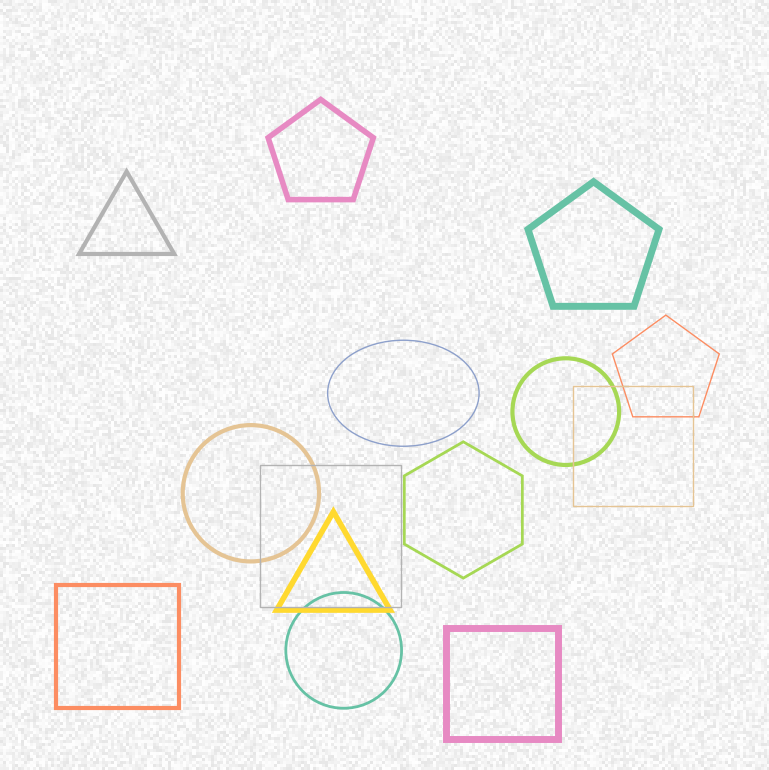[{"shape": "pentagon", "thickness": 2.5, "radius": 0.45, "center": [0.771, 0.675]}, {"shape": "circle", "thickness": 1, "radius": 0.38, "center": [0.446, 0.155]}, {"shape": "square", "thickness": 1.5, "radius": 0.4, "center": [0.152, 0.16]}, {"shape": "pentagon", "thickness": 0.5, "radius": 0.37, "center": [0.865, 0.518]}, {"shape": "oval", "thickness": 0.5, "radius": 0.49, "center": [0.524, 0.489]}, {"shape": "pentagon", "thickness": 2, "radius": 0.36, "center": [0.417, 0.799]}, {"shape": "square", "thickness": 2.5, "radius": 0.36, "center": [0.652, 0.112]}, {"shape": "hexagon", "thickness": 1, "radius": 0.44, "center": [0.602, 0.338]}, {"shape": "circle", "thickness": 1.5, "radius": 0.35, "center": [0.735, 0.465]}, {"shape": "triangle", "thickness": 2, "radius": 0.43, "center": [0.433, 0.25]}, {"shape": "square", "thickness": 0.5, "radius": 0.39, "center": [0.822, 0.421]}, {"shape": "circle", "thickness": 1.5, "radius": 0.44, "center": [0.326, 0.359]}, {"shape": "triangle", "thickness": 1.5, "radius": 0.36, "center": [0.164, 0.706]}, {"shape": "square", "thickness": 0.5, "radius": 0.46, "center": [0.429, 0.304]}]